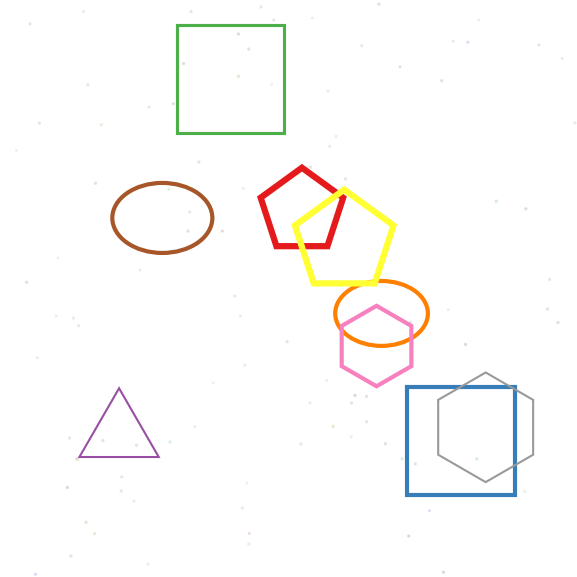[{"shape": "pentagon", "thickness": 3, "radius": 0.38, "center": [0.523, 0.634]}, {"shape": "square", "thickness": 2, "radius": 0.47, "center": [0.798, 0.235]}, {"shape": "square", "thickness": 1.5, "radius": 0.47, "center": [0.399, 0.863]}, {"shape": "triangle", "thickness": 1, "radius": 0.4, "center": [0.206, 0.247]}, {"shape": "oval", "thickness": 2, "radius": 0.4, "center": [0.661, 0.456]}, {"shape": "pentagon", "thickness": 3, "radius": 0.45, "center": [0.596, 0.581]}, {"shape": "oval", "thickness": 2, "radius": 0.43, "center": [0.281, 0.622]}, {"shape": "hexagon", "thickness": 2, "radius": 0.35, "center": [0.652, 0.4]}, {"shape": "hexagon", "thickness": 1, "radius": 0.47, "center": [0.841, 0.259]}]